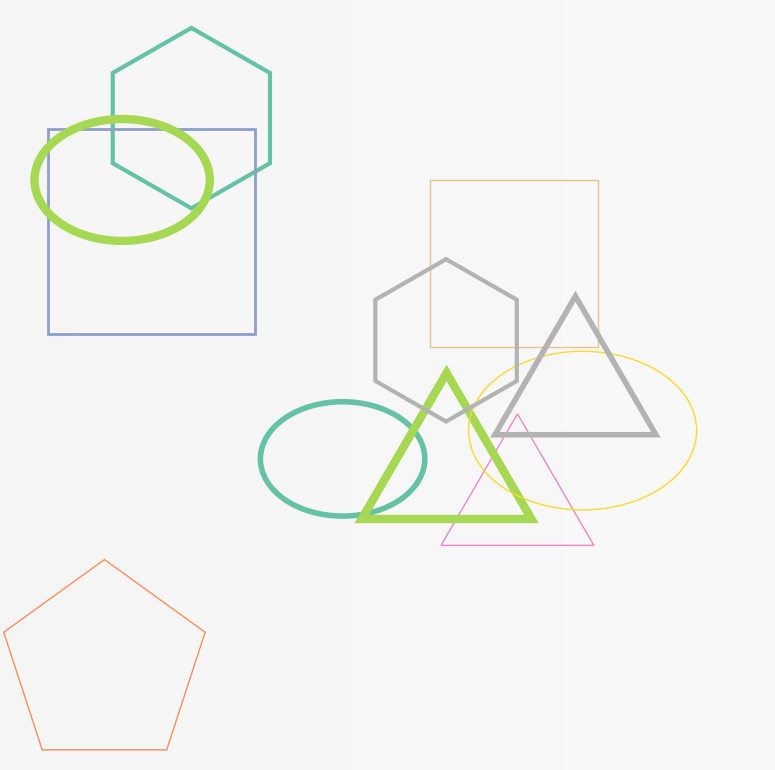[{"shape": "hexagon", "thickness": 1.5, "radius": 0.59, "center": [0.247, 0.847]}, {"shape": "oval", "thickness": 2, "radius": 0.53, "center": [0.442, 0.404]}, {"shape": "pentagon", "thickness": 0.5, "radius": 0.68, "center": [0.135, 0.137]}, {"shape": "square", "thickness": 1, "radius": 0.67, "center": [0.196, 0.699]}, {"shape": "triangle", "thickness": 0.5, "radius": 0.57, "center": [0.668, 0.349]}, {"shape": "triangle", "thickness": 3, "radius": 0.63, "center": [0.576, 0.389]}, {"shape": "oval", "thickness": 3, "radius": 0.57, "center": [0.158, 0.766]}, {"shape": "oval", "thickness": 0.5, "radius": 0.74, "center": [0.752, 0.441]}, {"shape": "square", "thickness": 0.5, "radius": 0.54, "center": [0.663, 0.658]}, {"shape": "triangle", "thickness": 2, "radius": 0.6, "center": [0.742, 0.495]}, {"shape": "hexagon", "thickness": 1.5, "radius": 0.53, "center": [0.576, 0.558]}]